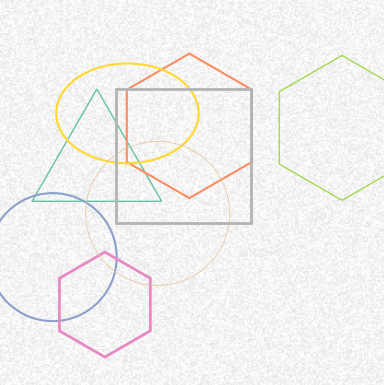[{"shape": "triangle", "thickness": 1, "radius": 0.97, "center": [0.252, 0.574]}, {"shape": "hexagon", "thickness": 1.5, "radius": 0.94, "center": [0.492, 0.673]}, {"shape": "circle", "thickness": 1.5, "radius": 0.83, "center": [0.137, 0.332]}, {"shape": "hexagon", "thickness": 2, "radius": 0.68, "center": [0.272, 0.209]}, {"shape": "hexagon", "thickness": 1, "radius": 0.94, "center": [0.888, 0.668]}, {"shape": "oval", "thickness": 1.5, "radius": 0.93, "center": [0.331, 0.706]}, {"shape": "circle", "thickness": 0.5, "radius": 0.94, "center": [0.41, 0.446]}, {"shape": "square", "thickness": 2, "radius": 0.88, "center": [0.478, 0.595]}]